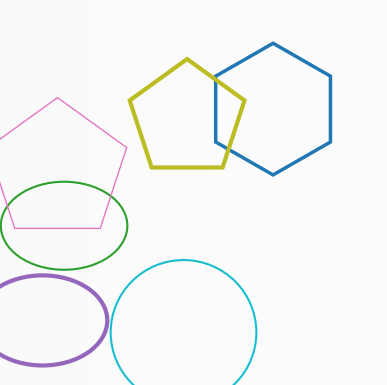[{"shape": "hexagon", "thickness": 2.5, "radius": 0.85, "center": [0.705, 0.717]}, {"shape": "oval", "thickness": 1.5, "radius": 0.82, "center": [0.165, 0.414]}, {"shape": "oval", "thickness": 3, "radius": 0.84, "center": [0.11, 0.168]}, {"shape": "pentagon", "thickness": 1, "radius": 0.94, "center": [0.148, 0.559]}, {"shape": "pentagon", "thickness": 3, "radius": 0.78, "center": [0.483, 0.691]}, {"shape": "circle", "thickness": 1.5, "radius": 0.94, "center": [0.474, 0.137]}]